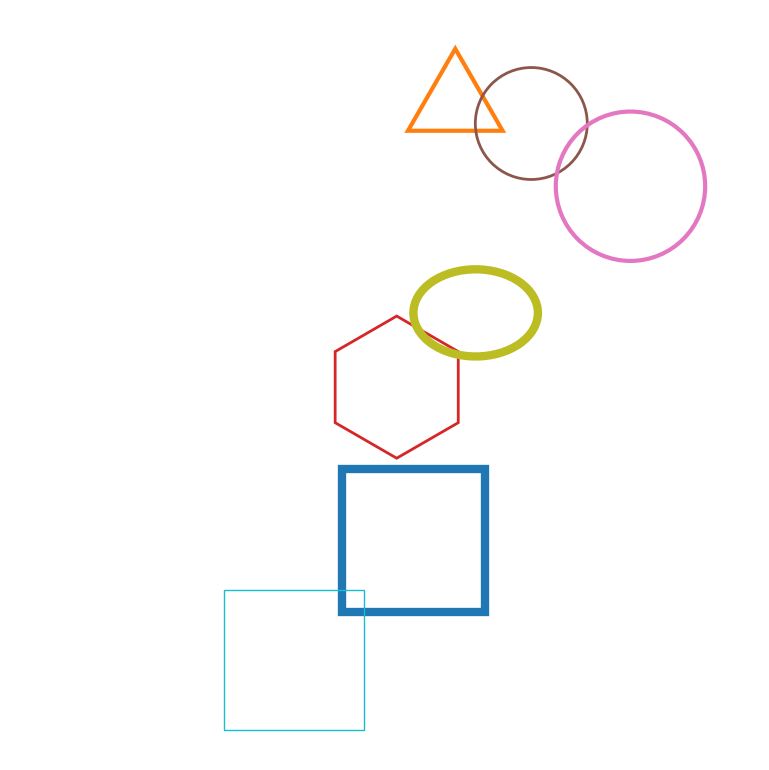[{"shape": "square", "thickness": 3, "radius": 0.46, "center": [0.537, 0.298]}, {"shape": "triangle", "thickness": 1.5, "radius": 0.35, "center": [0.591, 0.866]}, {"shape": "hexagon", "thickness": 1, "radius": 0.46, "center": [0.515, 0.497]}, {"shape": "circle", "thickness": 1, "radius": 0.36, "center": [0.69, 0.84]}, {"shape": "circle", "thickness": 1.5, "radius": 0.48, "center": [0.819, 0.758]}, {"shape": "oval", "thickness": 3, "radius": 0.4, "center": [0.618, 0.594]}, {"shape": "square", "thickness": 0.5, "radius": 0.45, "center": [0.382, 0.143]}]